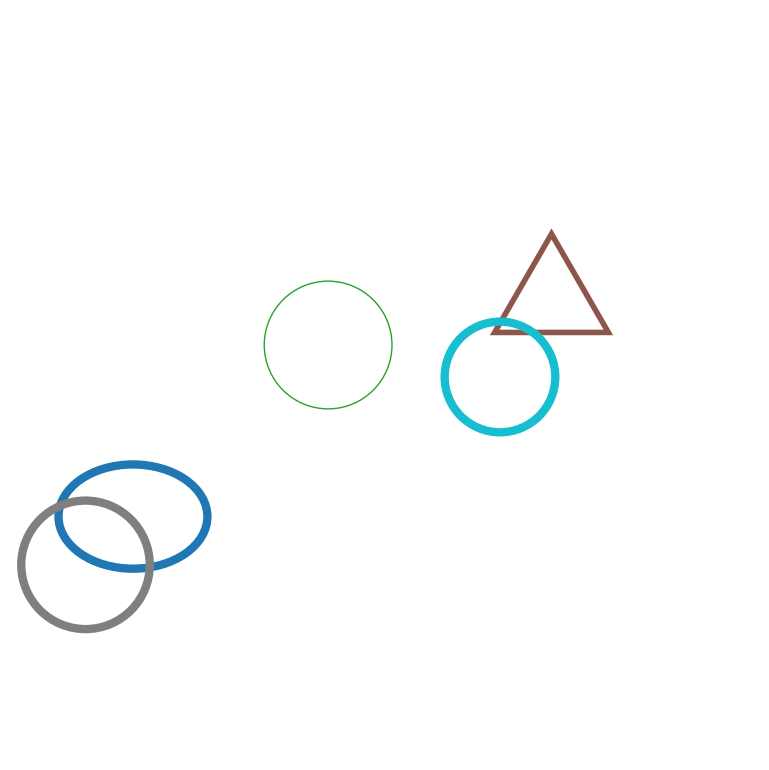[{"shape": "oval", "thickness": 3, "radius": 0.48, "center": [0.173, 0.329]}, {"shape": "circle", "thickness": 0.5, "radius": 0.41, "center": [0.426, 0.552]}, {"shape": "triangle", "thickness": 2, "radius": 0.43, "center": [0.716, 0.611]}, {"shape": "circle", "thickness": 3, "radius": 0.42, "center": [0.111, 0.266]}, {"shape": "circle", "thickness": 3, "radius": 0.36, "center": [0.649, 0.51]}]